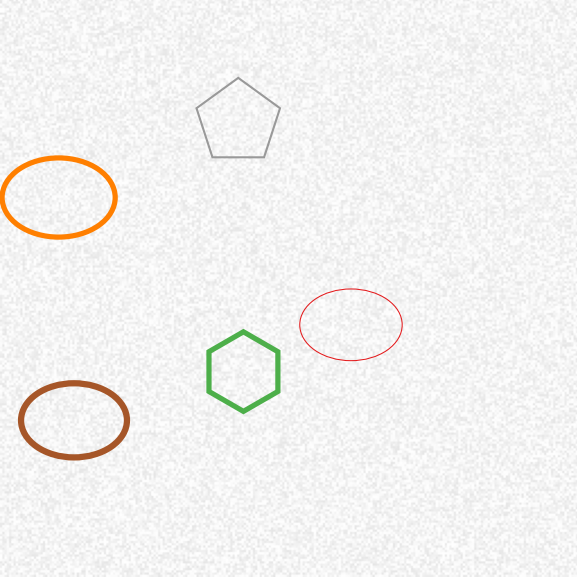[{"shape": "oval", "thickness": 0.5, "radius": 0.44, "center": [0.608, 0.437]}, {"shape": "hexagon", "thickness": 2.5, "radius": 0.34, "center": [0.422, 0.356]}, {"shape": "oval", "thickness": 2.5, "radius": 0.49, "center": [0.102, 0.657]}, {"shape": "oval", "thickness": 3, "radius": 0.46, "center": [0.128, 0.271]}, {"shape": "pentagon", "thickness": 1, "radius": 0.38, "center": [0.413, 0.788]}]